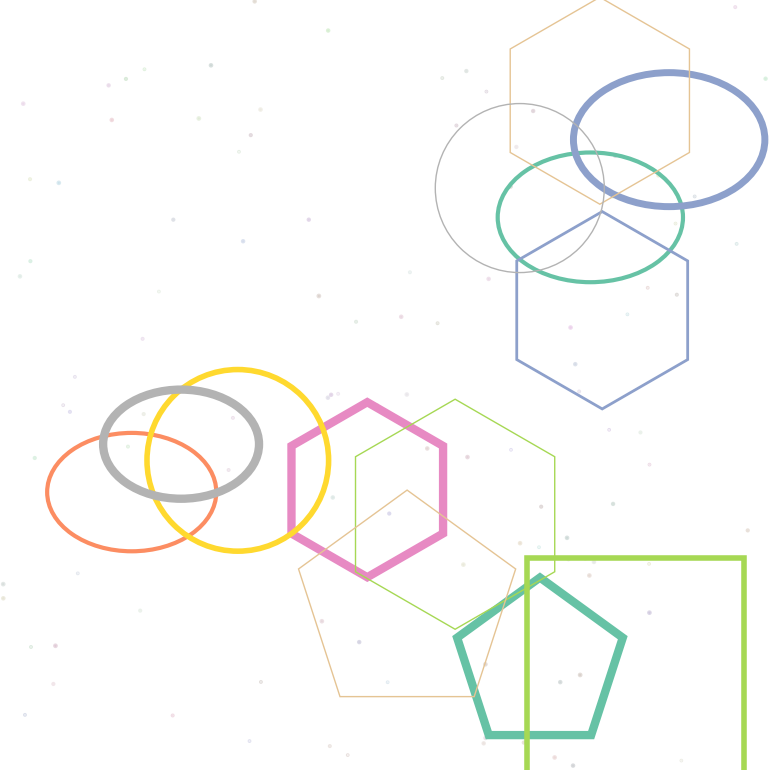[{"shape": "pentagon", "thickness": 3, "radius": 0.57, "center": [0.701, 0.137]}, {"shape": "oval", "thickness": 1.5, "radius": 0.6, "center": [0.767, 0.718]}, {"shape": "oval", "thickness": 1.5, "radius": 0.55, "center": [0.171, 0.361]}, {"shape": "oval", "thickness": 2.5, "radius": 0.62, "center": [0.869, 0.819]}, {"shape": "hexagon", "thickness": 1, "radius": 0.64, "center": [0.782, 0.597]}, {"shape": "hexagon", "thickness": 3, "radius": 0.57, "center": [0.477, 0.364]}, {"shape": "hexagon", "thickness": 0.5, "radius": 0.75, "center": [0.591, 0.332]}, {"shape": "square", "thickness": 2, "radius": 0.7, "center": [0.825, 0.135]}, {"shape": "circle", "thickness": 2, "radius": 0.59, "center": [0.309, 0.402]}, {"shape": "hexagon", "thickness": 0.5, "radius": 0.67, "center": [0.779, 0.869]}, {"shape": "pentagon", "thickness": 0.5, "radius": 0.74, "center": [0.529, 0.215]}, {"shape": "oval", "thickness": 3, "radius": 0.51, "center": [0.235, 0.423]}, {"shape": "circle", "thickness": 0.5, "radius": 0.55, "center": [0.675, 0.756]}]